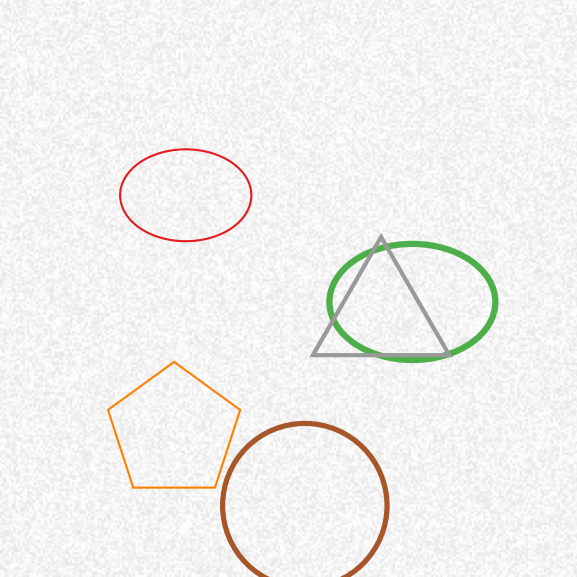[{"shape": "oval", "thickness": 1, "radius": 0.57, "center": [0.322, 0.661]}, {"shape": "oval", "thickness": 3, "radius": 0.72, "center": [0.714, 0.476]}, {"shape": "pentagon", "thickness": 1, "radius": 0.6, "center": [0.301, 0.252]}, {"shape": "circle", "thickness": 2.5, "radius": 0.71, "center": [0.528, 0.124]}, {"shape": "triangle", "thickness": 2, "radius": 0.68, "center": [0.66, 0.452]}]